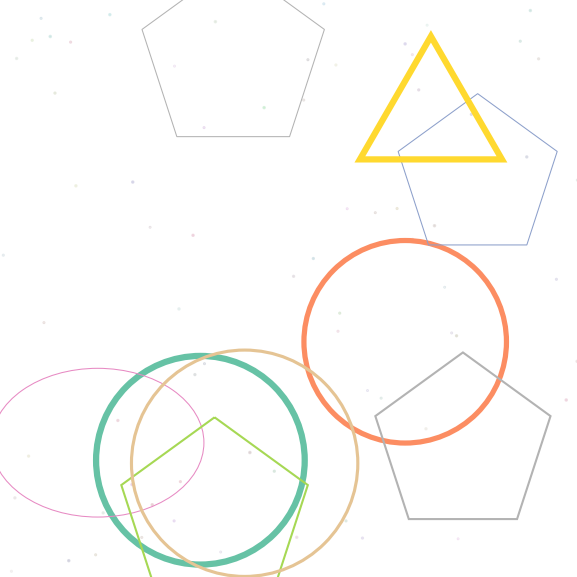[{"shape": "circle", "thickness": 3, "radius": 0.9, "center": [0.347, 0.202]}, {"shape": "circle", "thickness": 2.5, "radius": 0.88, "center": [0.702, 0.407]}, {"shape": "pentagon", "thickness": 0.5, "radius": 0.72, "center": [0.827, 0.692]}, {"shape": "oval", "thickness": 0.5, "radius": 0.92, "center": [0.169, 0.233]}, {"shape": "pentagon", "thickness": 1, "radius": 0.85, "center": [0.372, 0.107]}, {"shape": "triangle", "thickness": 3, "radius": 0.71, "center": [0.746, 0.794]}, {"shape": "circle", "thickness": 1.5, "radius": 0.98, "center": [0.424, 0.197]}, {"shape": "pentagon", "thickness": 0.5, "radius": 0.83, "center": [0.404, 0.897]}, {"shape": "pentagon", "thickness": 1, "radius": 0.8, "center": [0.802, 0.229]}]